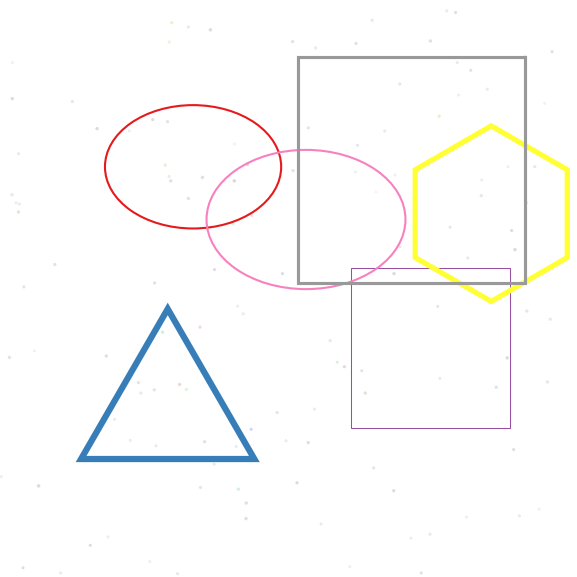[{"shape": "oval", "thickness": 1, "radius": 0.76, "center": [0.334, 0.71]}, {"shape": "triangle", "thickness": 3, "radius": 0.87, "center": [0.29, 0.291]}, {"shape": "square", "thickness": 0.5, "radius": 0.69, "center": [0.745, 0.396]}, {"shape": "hexagon", "thickness": 2.5, "radius": 0.76, "center": [0.851, 0.629]}, {"shape": "oval", "thickness": 1, "radius": 0.86, "center": [0.53, 0.619]}, {"shape": "square", "thickness": 1.5, "radius": 0.98, "center": [0.712, 0.705]}]